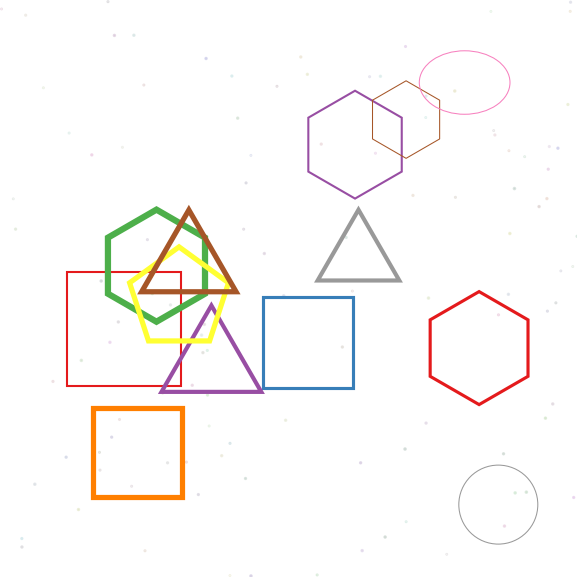[{"shape": "hexagon", "thickness": 1.5, "radius": 0.49, "center": [0.83, 0.396]}, {"shape": "square", "thickness": 1, "radius": 0.5, "center": [0.215, 0.429]}, {"shape": "square", "thickness": 1.5, "radius": 0.39, "center": [0.533, 0.406]}, {"shape": "hexagon", "thickness": 3, "radius": 0.49, "center": [0.271, 0.539]}, {"shape": "hexagon", "thickness": 1, "radius": 0.47, "center": [0.615, 0.749]}, {"shape": "triangle", "thickness": 2, "radius": 0.5, "center": [0.366, 0.37]}, {"shape": "square", "thickness": 2.5, "radius": 0.39, "center": [0.239, 0.216]}, {"shape": "pentagon", "thickness": 2.5, "radius": 0.45, "center": [0.31, 0.482]}, {"shape": "triangle", "thickness": 2.5, "radius": 0.47, "center": [0.327, 0.541]}, {"shape": "hexagon", "thickness": 0.5, "radius": 0.34, "center": [0.703, 0.792]}, {"shape": "oval", "thickness": 0.5, "radius": 0.39, "center": [0.805, 0.856]}, {"shape": "circle", "thickness": 0.5, "radius": 0.34, "center": [0.863, 0.125]}, {"shape": "triangle", "thickness": 2, "radius": 0.41, "center": [0.621, 0.554]}]